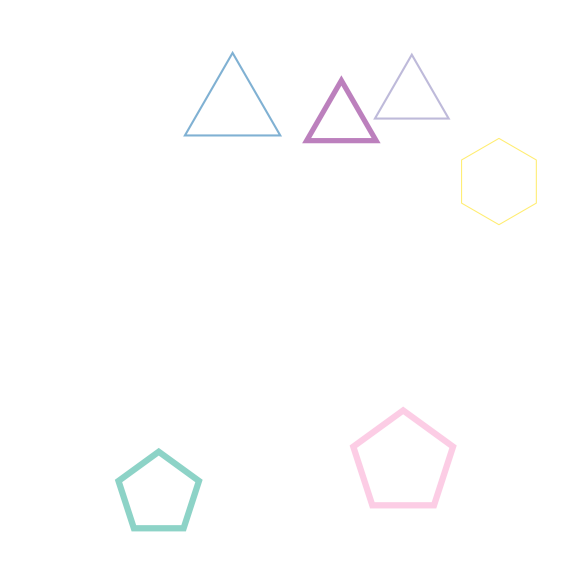[{"shape": "pentagon", "thickness": 3, "radius": 0.37, "center": [0.275, 0.144]}, {"shape": "triangle", "thickness": 1, "radius": 0.37, "center": [0.713, 0.831]}, {"shape": "triangle", "thickness": 1, "radius": 0.48, "center": [0.403, 0.812]}, {"shape": "pentagon", "thickness": 3, "radius": 0.45, "center": [0.698, 0.198]}, {"shape": "triangle", "thickness": 2.5, "radius": 0.35, "center": [0.591, 0.79]}, {"shape": "hexagon", "thickness": 0.5, "radius": 0.37, "center": [0.864, 0.685]}]